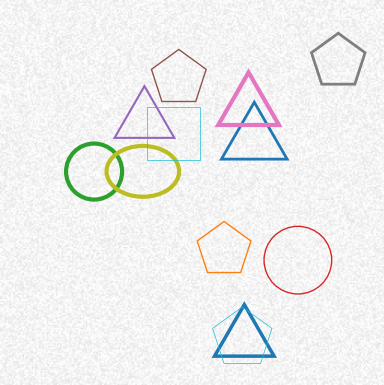[{"shape": "triangle", "thickness": 2, "radius": 0.49, "center": [0.66, 0.636]}, {"shape": "triangle", "thickness": 2.5, "radius": 0.45, "center": [0.635, 0.12]}, {"shape": "pentagon", "thickness": 1, "radius": 0.37, "center": [0.582, 0.351]}, {"shape": "circle", "thickness": 3, "radius": 0.36, "center": [0.244, 0.554]}, {"shape": "circle", "thickness": 1, "radius": 0.44, "center": [0.774, 0.324]}, {"shape": "triangle", "thickness": 1.5, "radius": 0.45, "center": [0.375, 0.687]}, {"shape": "pentagon", "thickness": 1, "radius": 0.37, "center": [0.464, 0.797]}, {"shape": "triangle", "thickness": 3, "radius": 0.46, "center": [0.646, 0.721]}, {"shape": "pentagon", "thickness": 2, "radius": 0.37, "center": [0.879, 0.841]}, {"shape": "oval", "thickness": 3, "radius": 0.47, "center": [0.371, 0.555]}, {"shape": "square", "thickness": 0.5, "radius": 0.35, "center": [0.451, 0.653]}, {"shape": "pentagon", "thickness": 0.5, "radius": 0.41, "center": [0.629, 0.122]}]